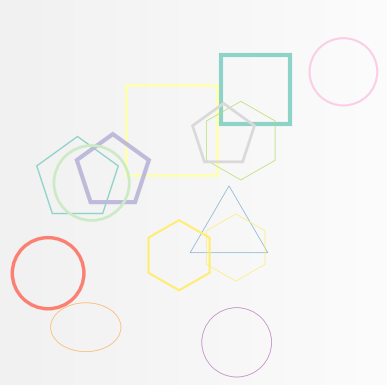[{"shape": "square", "thickness": 3, "radius": 0.45, "center": [0.659, 0.767]}, {"shape": "pentagon", "thickness": 1, "radius": 0.55, "center": [0.2, 0.535]}, {"shape": "square", "thickness": 2, "radius": 0.59, "center": [0.442, 0.662]}, {"shape": "pentagon", "thickness": 3, "radius": 0.49, "center": [0.291, 0.554]}, {"shape": "circle", "thickness": 2.5, "radius": 0.46, "center": [0.124, 0.29]}, {"shape": "triangle", "thickness": 0.5, "radius": 0.58, "center": [0.591, 0.402]}, {"shape": "oval", "thickness": 0.5, "radius": 0.45, "center": [0.221, 0.15]}, {"shape": "hexagon", "thickness": 0.5, "radius": 0.51, "center": [0.621, 0.635]}, {"shape": "circle", "thickness": 1.5, "radius": 0.44, "center": [0.886, 0.813]}, {"shape": "pentagon", "thickness": 2, "radius": 0.42, "center": [0.577, 0.648]}, {"shape": "circle", "thickness": 0.5, "radius": 0.45, "center": [0.611, 0.111]}, {"shape": "circle", "thickness": 2, "radius": 0.49, "center": [0.236, 0.525]}, {"shape": "hexagon", "thickness": 0.5, "radius": 0.44, "center": [0.608, 0.357]}, {"shape": "hexagon", "thickness": 1.5, "radius": 0.46, "center": [0.462, 0.337]}]